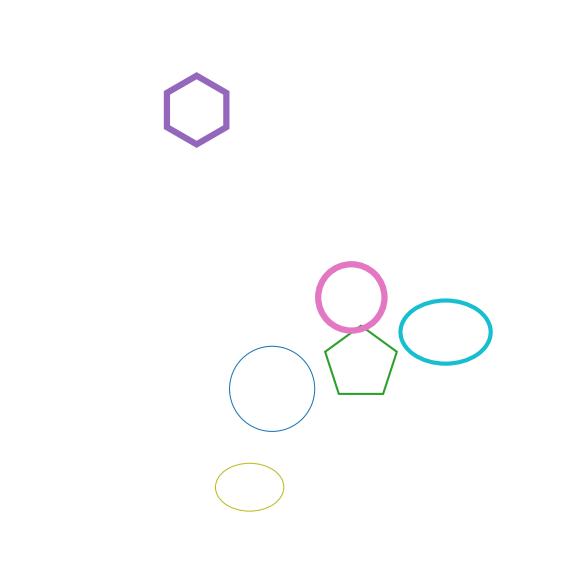[{"shape": "circle", "thickness": 0.5, "radius": 0.37, "center": [0.471, 0.326]}, {"shape": "pentagon", "thickness": 1, "radius": 0.33, "center": [0.625, 0.37]}, {"shape": "hexagon", "thickness": 3, "radius": 0.3, "center": [0.34, 0.809]}, {"shape": "circle", "thickness": 3, "radius": 0.29, "center": [0.608, 0.484]}, {"shape": "oval", "thickness": 0.5, "radius": 0.3, "center": [0.432, 0.155]}, {"shape": "oval", "thickness": 2, "radius": 0.39, "center": [0.772, 0.424]}]